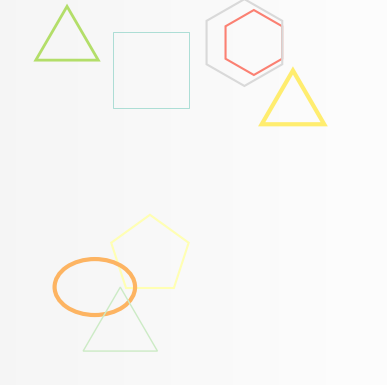[{"shape": "square", "thickness": 0.5, "radius": 0.49, "center": [0.39, 0.817]}, {"shape": "pentagon", "thickness": 1.5, "radius": 0.53, "center": [0.387, 0.337]}, {"shape": "hexagon", "thickness": 1.5, "radius": 0.42, "center": [0.655, 0.89]}, {"shape": "oval", "thickness": 3, "radius": 0.52, "center": [0.245, 0.254]}, {"shape": "triangle", "thickness": 2, "radius": 0.47, "center": [0.173, 0.89]}, {"shape": "hexagon", "thickness": 1.5, "radius": 0.56, "center": [0.631, 0.889]}, {"shape": "triangle", "thickness": 1, "radius": 0.55, "center": [0.31, 0.143]}, {"shape": "triangle", "thickness": 3, "radius": 0.47, "center": [0.756, 0.724]}]